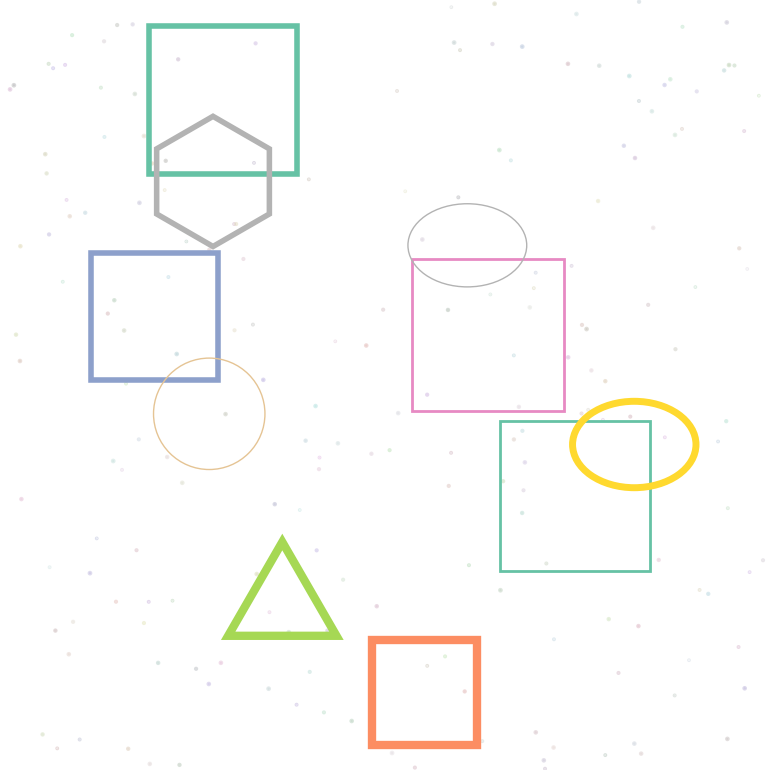[{"shape": "square", "thickness": 1, "radius": 0.49, "center": [0.747, 0.355]}, {"shape": "square", "thickness": 2, "radius": 0.48, "center": [0.289, 0.87]}, {"shape": "square", "thickness": 3, "radius": 0.34, "center": [0.551, 0.101]}, {"shape": "square", "thickness": 2, "radius": 0.41, "center": [0.2, 0.589]}, {"shape": "square", "thickness": 1, "radius": 0.49, "center": [0.634, 0.565]}, {"shape": "triangle", "thickness": 3, "radius": 0.41, "center": [0.367, 0.215]}, {"shape": "oval", "thickness": 2.5, "radius": 0.4, "center": [0.824, 0.423]}, {"shape": "circle", "thickness": 0.5, "radius": 0.36, "center": [0.272, 0.463]}, {"shape": "hexagon", "thickness": 2, "radius": 0.42, "center": [0.277, 0.764]}, {"shape": "oval", "thickness": 0.5, "radius": 0.39, "center": [0.607, 0.681]}]